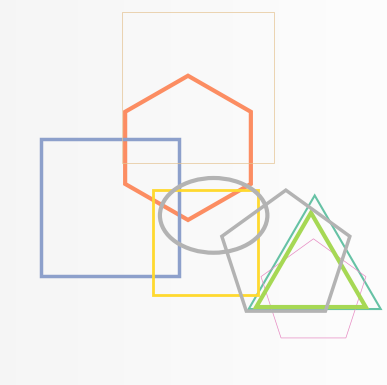[{"shape": "triangle", "thickness": 1.5, "radius": 0.98, "center": [0.812, 0.296]}, {"shape": "hexagon", "thickness": 3, "radius": 0.94, "center": [0.485, 0.616]}, {"shape": "square", "thickness": 2.5, "radius": 0.89, "center": [0.285, 0.461]}, {"shape": "pentagon", "thickness": 0.5, "radius": 0.71, "center": [0.809, 0.237]}, {"shape": "triangle", "thickness": 3, "radius": 0.82, "center": [0.803, 0.284]}, {"shape": "square", "thickness": 2, "radius": 0.68, "center": [0.53, 0.37]}, {"shape": "square", "thickness": 0.5, "radius": 0.98, "center": [0.511, 0.772]}, {"shape": "oval", "thickness": 3, "radius": 0.69, "center": [0.551, 0.441]}, {"shape": "pentagon", "thickness": 2.5, "radius": 0.87, "center": [0.738, 0.332]}]